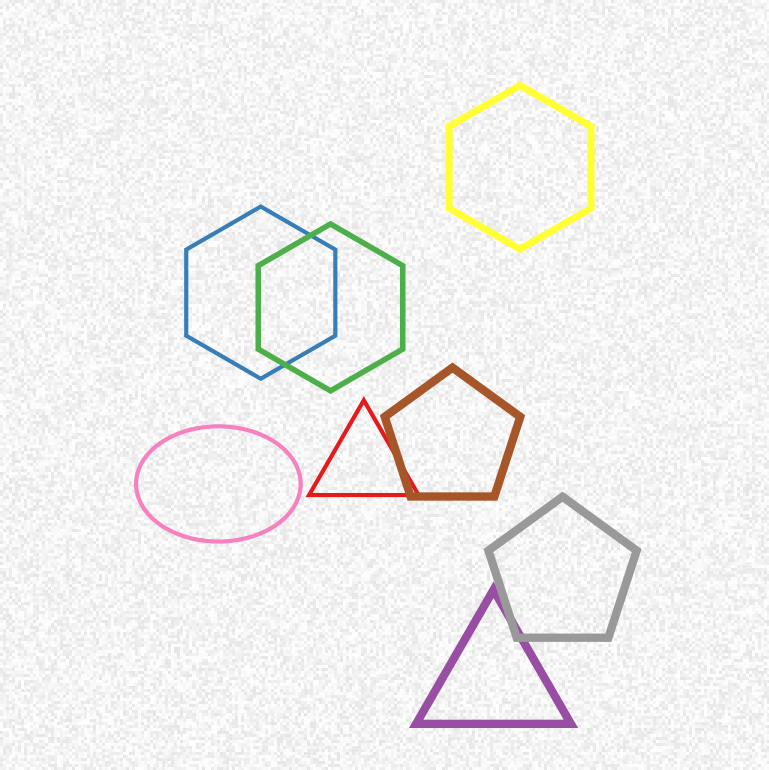[{"shape": "triangle", "thickness": 1.5, "radius": 0.41, "center": [0.473, 0.398]}, {"shape": "hexagon", "thickness": 1.5, "radius": 0.56, "center": [0.339, 0.62]}, {"shape": "hexagon", "thickness": 2, "radius": 0.54, "center": [0.429, 0.601]}, {"shape": "triangle", "thickness": 3, "radius": 0.58, "center": [0.641, 0.118]}, {"shape": "hexagon", "thickness": 2.5, "radius": 0.53, "center": [0.675, 0.783]}, {"shape": "pentagon", "thickness": 3, "radius": 0.46, "center": [0.588, 0.43]}, {"shape": "oval", "thickness": 1.5, "radius": 0.53, "center": [0.284, 0.372]}, {"shape": "pentagon", "thickness": 3, "radius": 0.51, "center": [0.731, 0.254]}]